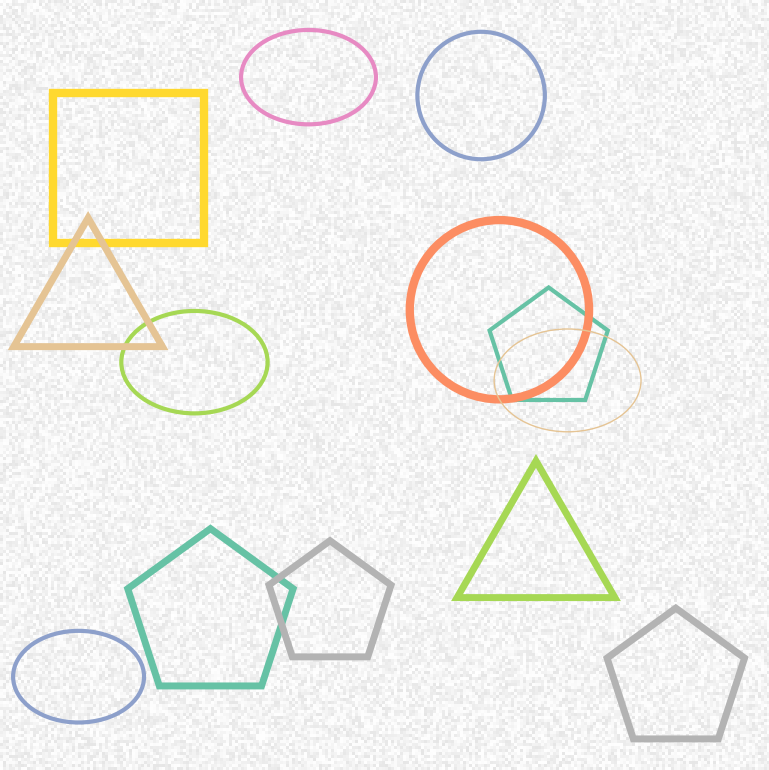[{"shape": "pentagon", "thickness": 2.5, "radius": 0.56, "center": [0.273, 0.201]}, {"shape": "pentagon", "thickness": 1.5, "radius": 0.4, "center": [0.713, 0.546]}, {"shape": "circle", "thickness": 3, "radius": 0.58, "center": [0.649, 0.598]}, {"shape": "oval", "thickness": 1.5, "radius": 0.43, "center": [0.102, 0.121]}, {"shape": "circle", "thickness": 1.5, "radius": 0.41, "center": [0.625, 0.876]}, {"shape": "oval", "thickness": 1.5, "radius": 0.44, "center": [0.401, 0.9]}, {"shape": "oval", "thickness": 1.5, "radius": 0.48, "center": [0.253, 0.53]}, {"shape": "triangle", "thickness": 2.5, "radius": 0.59, "center": [0.696, 0.283]}, {"shape": "square", "thickness": 3, "radius": 0.49, "center": [0.167, 0.782]}, {"shape": "oval", "thickness": 0.5, "radius": 0.48, "center": [0.737, 0.506]}, {"shape": "triangle", "thickness": 2.5, "radius": 0.56, "center": [0.114, 0.606]}, {"shape": "pentagon", "thickness": 2.5, "radius": 0.47, "center": [0.878, 0.116]}, {"shape": "pentagon", "thickness": 2.5, "radius": 0.42, "center": [0.429, 0.214]}]